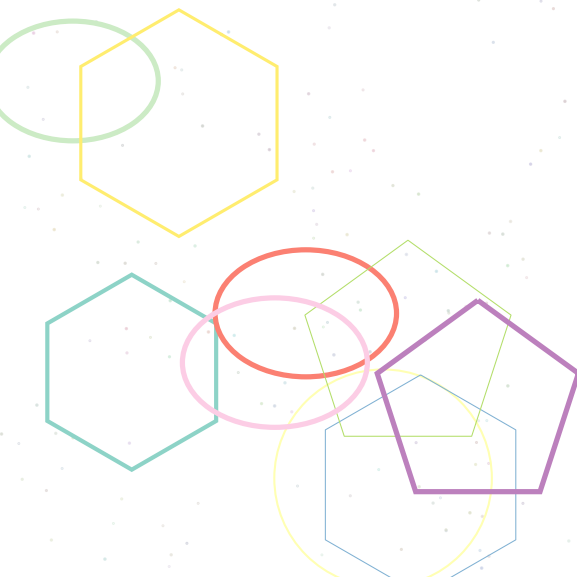[{"shape": "hexagon", "thickness": 2, "radius": 0.84, "center": [0.228, 0.355]}, {"shape": "circle", "thickness": 1, "radius": 0.94, "center": [0.663, 0.171]}, {"shape": "oval", "thickness": 2.5, "radius": 0.79, "center": [0.53, 0.457]}, {"shape": "hexagon", "thickness": 0.5, "radius": 0.95, "center": [0.728, 0.16]}, {"shape": "pentagon", "thickness": 0.5, "radius": 0.94, "center": [0.706, 0.396]}, {"shape": "oval", "thickness": 2.5, "radius": 0.8, "center": [0.476, 0.371]}, {"shape": "pentagon", "thickness": 2.5, "radius": 0.92, "center": [0.827, 0.296]}, {"shape": "oval", "thickness": 2.5, "radius": 0.74, "center": [0.126, 0.859]}, {"shape": "hexagon", "thickness": 1.5, "radius": 0.98, "center": [0.31, 0.786]}]